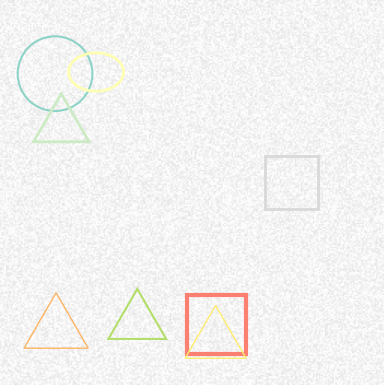[{"shape": "circle", "thickness": 1.5, "radius": 0.49, "center": [0.143, 0.809]}, {"shape": "oval", "thickness": 2, "radius": 0.36, "center": [0.25, 0.813]}, {"shape": "square", "thickness": 3, "radius": 0.38, "center": [0.561, 0.157]}, {"shape": "triangle", "thickness": 1, "radius": 0.48, "center": [0.146, 0.144]}, {"shape": "triangle", "thickness": 1.5, "radius": 0.43, "center": [0.357, 0.163]}, {"shape": "square", "thickness": 2, "radius": 0.35, "center": [0.757, 0.526]}, {"shape": "triangle", "thickness": 2, "radius": 0.42, "center": [0.159, 0.673]}, {"shape": "triangle", "thickness": 1, "radius": 0.46, "center": [0.56, 0.115]}]